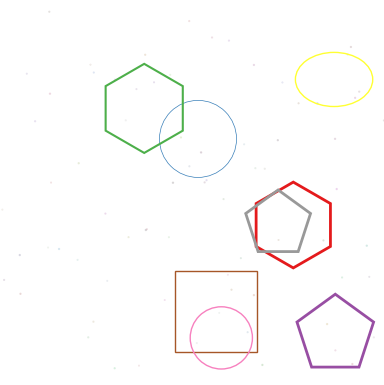[{"shape": "hexagon", "thickness": 2, "radius": 0.56, "center": [0.762, 0.416]}, {"shape": "circle", "thickness": 0.5, "radius": 0.5, "center": [0.514, 0.639]}, {"shape": "hexagon", "thickness": 1.5, "radius": 0.58, "center": [0.375, 0.718]}, {"shape": "pentagon", "thickness": 2, "radius": 0.52, "center": [0.871, 0.131]}, {"shape": "oval", "thickness": 1, "radius": 0.5, "center": [0.868, 0.794]}, {"shape": "square", "thickness": 1, "radius": 0.53, "center": [0.562, 0.191]}, {"shape": "circle", "thickness": 1, "radius": 0.4, "center": [0.575, 0.122]}, {"shape": "pentagon", "thickness": 2, "radius": 0.44, "center": [0.722, 0.418]}]